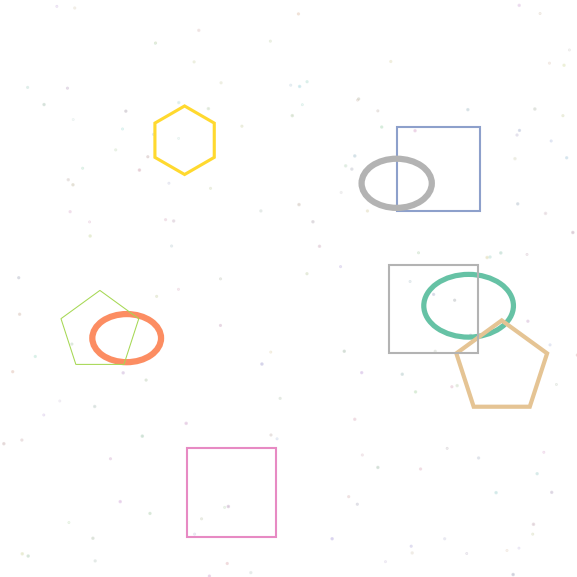[{"shape": "oval", "thickness": 2.5, "radius": 0.39, "center": [0.811, 0.47]}, {"shape": "oval", "thickness": 3, "radius": 0.3, "center": [0.219, 0.414]}, {"shape": "square", "thickness": 1, "radius": 0.36, "center": [0.759, 0.707]}, {"shape": "square", "thickness": 1, "radius": 0.39, "center": [0.401, 0.146]}, {"shape": "pentagon", "thickness": 0.5, "radius": 0.35, "center": [0.173, 0.425]}, {"shape": "hexagon", "thickness": 1.5, "radius": 0.3, "center": [0.32, 0.756]}, {"shape": "pentagon", "thickness": 2, "radius": 0.41, "center": [0.869, 0.362]}, {"shape": "square", "thickness": 1, "radius": 0.38, "center": [0.751, 0.464]}, {"shape": "oval", "thickness": 3, "radius": 0.3, "center": [0.687, 0.682]}]